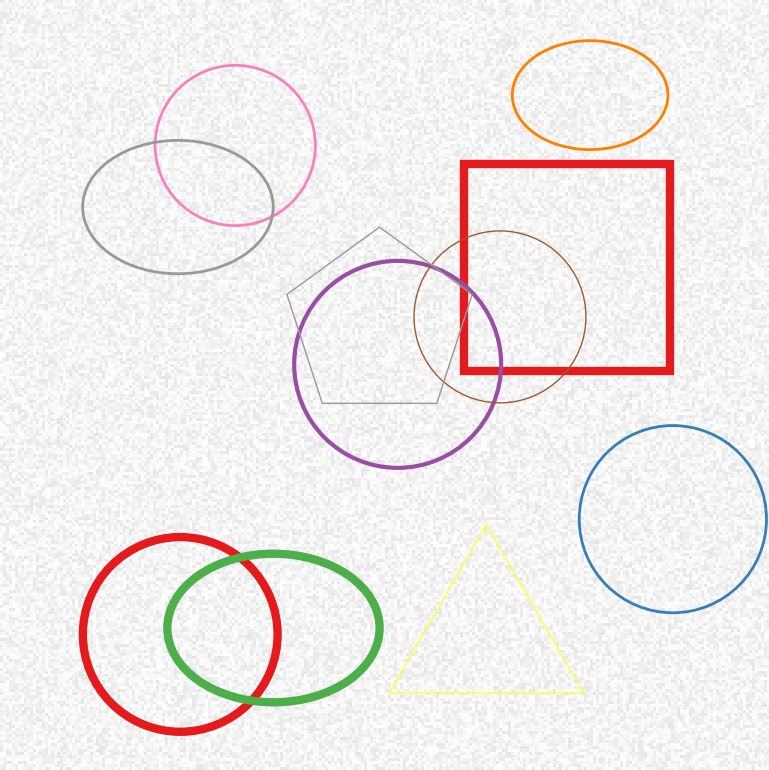[{"shape": "circle", "thickness": 3, "radius": 0.63, "center": [0.234, 0.176]}, {"shape": "square", "thickness": 3, "radius": 0.67, "center": [0.736, 0.653]}, {"shape": "circle", "thickness": 1, "radius": 0.61, "center": [0.874, 0.326]}, {"shape": "oval", "thickness": 3, "radius": 0.69, "center": [0.355, 0.184]}, {"shape": "circle", "thickness": 1.5, "radius": 0.67, "center": [0.516, 0.527]}, {"shape": "oval", "thickness": 1, "radius": 0.51, "center": [0.766, 0.876]}, {"shape": "triangle", "thickness": 0.5, "radius": 0.73, "center": [0.632, 0.173]}, {"shape": "circle", "thickness": 0.5, "radius": 0.56, "center": [0.649, 0.588]}, {"shape": "circle", "thickness": 1, "radius": 0.52, "center": [0.306, 0.811]}, {"shape": "oval", "thickness": 1, "radius": 0.62, "center": [0.231, 0.731]}, {"shape": "pentagon", "thickness": 0.5, "radius": 0.63, "center": [0.493, 0.579]}]